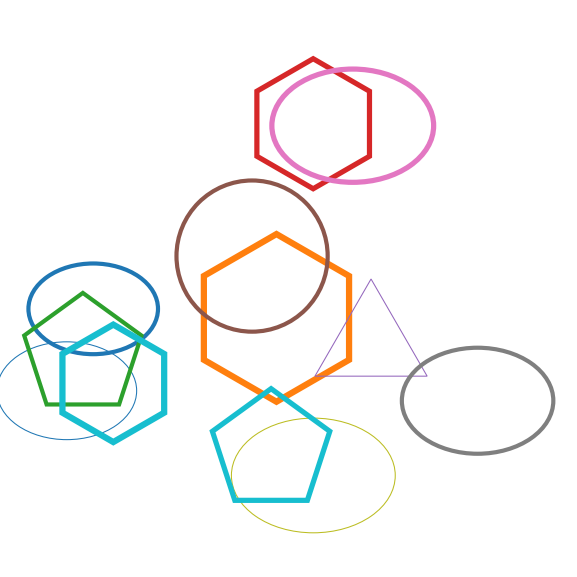[{"shape": "oval", "thickness": 0.5, "radius": 0.6, "center": [0.116, 0.323]}, {"shape": "oval", "thickness": 2, "radius": 0.56, "center": [0.161, 0.464]}, {"shape": "hexagon", "thickness": 3, "radius": 0.73, "center": [0.479, 0.449]}, {"shape": "pentagon", "thickness": 2, "radius": 0.53, "center": [0.143, 0.385]}, {"shape": "hexagon", "thickness": 2.5, "radius": 0.56, "center": [0.542, 0.785]}, {"shape": "triangle", "thickness": 0.5, "radius": 0.56, "center": [0.643, 0.404]}, {"shape": "circle", "thickness": 2, "radius": 0.65, "center": [0.436, 0.556]}, {"shape": "oval", "thickness": 2.5, "radius": 0.7, "center": [0.611, 0.781]}, {"shape": "oval", "thickness": 2, "radius": 0.66, "center": [0.827, 0.305]}, {"shape": "oval", "thickness": 0.5, "radius": 0.71, "center": [0.543, 0.176]}, {"shape": "pentagon", "thickness": 2.5, "radius": 0.53, "center": [0.469, 0.219]}, {"shape": "hexagon", "thickness": 3, "radius": 0.51, "center": [0.196, 0.335]}]